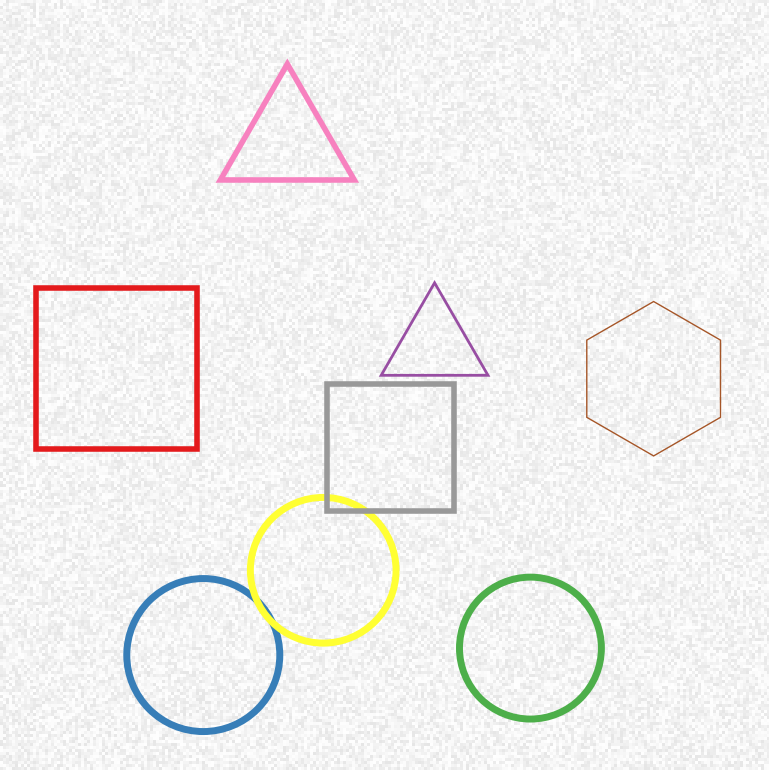[{"shape": "square", "thickness": 2, "radius": 0.52, "center": [0.151, 0.521]}, {"shape": "circle", "thickness": 2.5, "radius": 0.5, "center": [0.264, 0.149]}, {"shape": "circle", "thickness": 2.5, "radius": 0.46, "center": [0.689, 0.158]}, {"shape": "triangle", "thickness": 1, "radius": 0.4, "center": [0.564, 0.553]}, {"shape": "circle", "thickness": 2.5, "radius": 0.47, "center": [0.42, 0.259]}, {"shape": "hexagon", "thickness": 0.5, "radius": 0.5, "center": [0.849, 0.508]}, {"shape": "triangle", "thickness": 2, "radius": 0.5, "center": [0.373, 0.816]}, {"shape": "square", "thickness": 2, "radius": 0.41, "center": [0.508, 0.419]}]